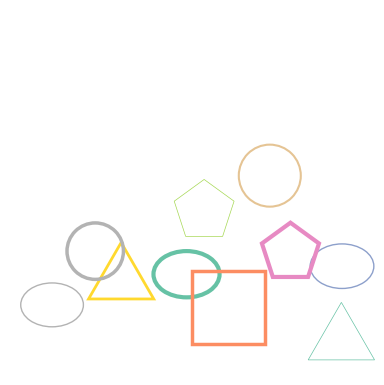[{"shape": "oval", "thickness": 3, "radius": 0.43, "center": [0.484, 0.288]}, {"shape": "triangle", "thickness": 0.5, "radius": 0.5, "center": [0.887, 0.115]}, {"shape": "square", "thickness": 2.5, "radius": 0.47, "center": [0.593, 0.202]}, {"shape": "oval", "thickness": 1, "radius": 0.41, "center": [0.888, 0.309]}, {"shape": "pentagon", "thickness": 3, "radius": 0.39, "center": [0.754, 0.344]}, {"shape": "pentagon", "thickness": 0.5, "radius": 0.41, "center": [0.53, 0.452]}, {"shape": "triangle", "thickness": 2, "radius": 0.49, "center": [0.315, 0.272]}, {"shape": "circle", "thickness": 1.5, "radius": 0.4, "center": [0.701, 0.544]}, {"shape": "circle", "thickness": 2.5, "radius": 0.37, "center": [0.247, 0.348]}, {"shape": "oval", "thickness": 1, "radius": 0.41, "center": [0.135, 0.208]}]